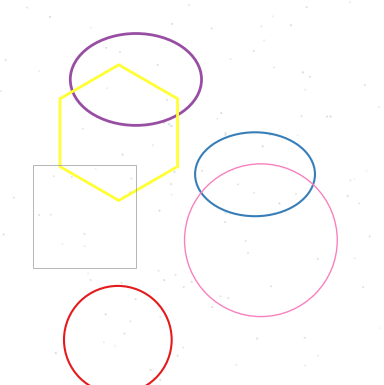[{"shape": "circle", "thickness": 1.5, "radius": 0.7, "center": [0.306, 0.118]}, {"shape": "oval", "thickness": 1.5, "radius": 0.78, "center": [0.662, 0.547]}, {"shape": "oval", "thickness": 2, "radius": 0.85, "center": [0.353, 0.794]}, {"shape": "hexagon", "thickness": 2, "radius": 0.88, "center": [0.309, 0.655]}, {"shape": "circle", "thickness": 1, "radius": 0.99, "center": [0.678, 0.376]}, {"shape": "square", "thickness": 0.5, "radius": 0.67, "center": [0.22, 0.438]}]